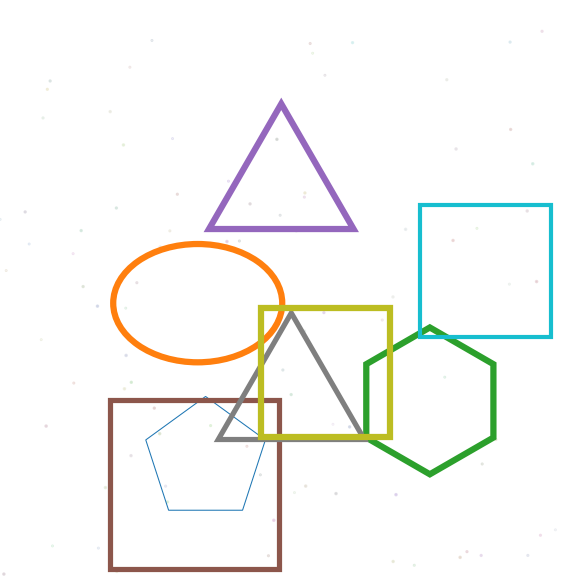[{"shape": "pentagon", "thickness": 0.5, "radius": 0.54, "center": [0.356, 0.204]}, {"shape": "oval", "thickness": 3, "radius": 0.73, "center": [0.342, 0.474]}, {"shape": "hexagon", "thickness": 3, "radius": 0.64, "center": [0.744, 0.305]}, {"shape": "triangle", "thickness": 3, "radius": 0.72, "center": [0.487, 0.675]}, {"shape": "square", "thickness": 2.5, "radius": 0.73, "center": [0.337, 0.16]}, {"shape": "triangle", "thickness": 2.5, "radius": 0.73, "center": [0.504, 0.311]}, {"shape": "square", "thickness": 3, "radius": 0.56, "center": [0.564, 0.354]}, {"shape": "square", "thickness": 2, "radius": 0.57, "center": [0.84, 0.53]}]